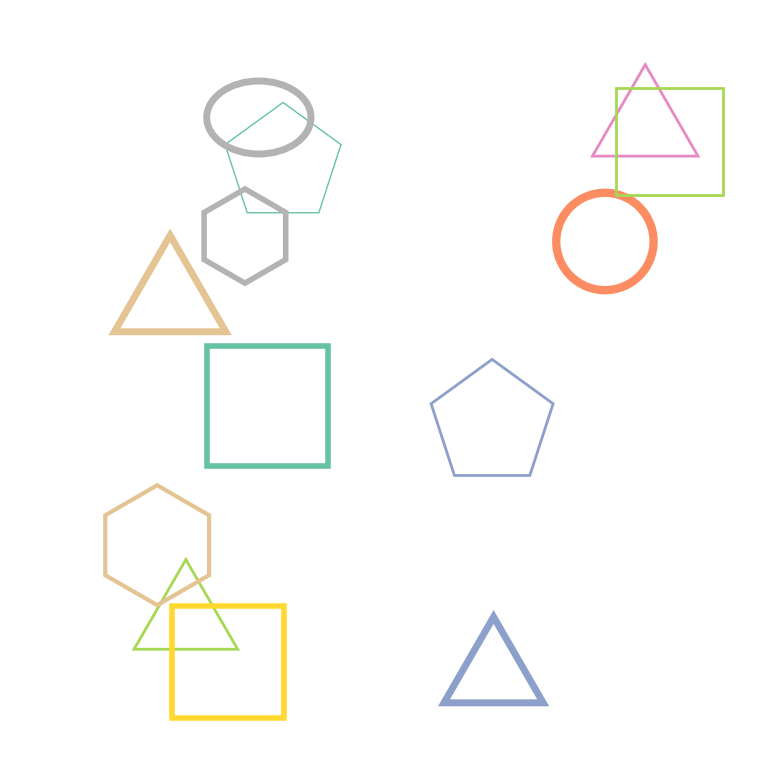[{"shape": "square", "thickness": 2, "radius": 0.39, "center": [0.347, 0.473]}, {"shape": "pentagon", "thickness": 0.5, "radius": 0.4, "center": [0.368, 0.788]}, {"shape": "circle", "thickness": 3, "radius": 0.32, "center": [0.786, 0.686]}, {"shape": "pentagon", "thickness": 1, "radius": 0.42, "center": [0.639, 0.45]}, {"shape": "triangle", "thickness": 2.5, "radius": 0.37, "center": [0.641, 0.124]}, {"shape": "triangle", "thickness": 1, "radius": 0.4, "center": [0.838, 0.837]}, {"shape": "triangle", "thickness": 1, "radius": 0.39, "center": [0.241, 0.196]}, {"shape": "square", "thickness": 1, "radius": 0.35, "center": [0.869, 0.816]}, {"shape": "square", "thickness": 2, "radius": 0.36, "center": [0.296, 0.141]}, {"shape": "triangle", "thickness": 2.5, "radius": 0.42, "center": [0.221, 0.611]}, {"shape": "hexagon", "thickness": 1.5, "radius": 0.39, "center": [0.204, 0.292]}, {"shape": "oval", "thickness": 2.5, "radius": 0.34, "center": [0.336, 0.847]}, {"shape": "hexagon", "thickness": 2, "radius": 0.31, "center": [0.318, 0.693]}]